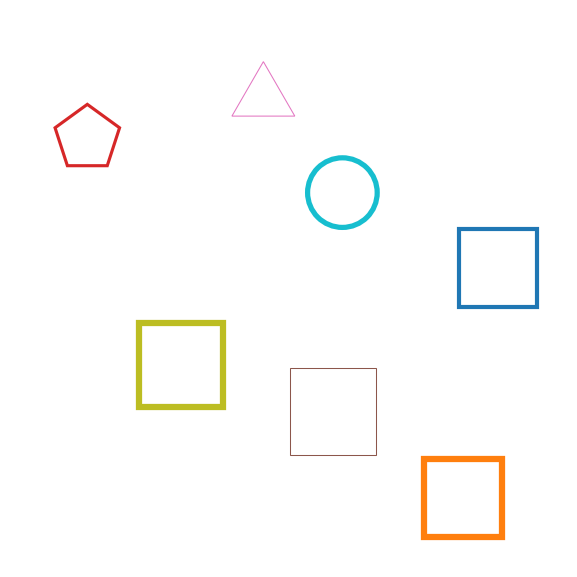[{"shape": "square", "thickness": 2, "radius": 0.34, "center": [0.862, 0.535]}, {"shape": "square", "thickness": 3, "radius": 0.34, "center": [0.802, 0.137]}, {"shape": "pentagon", "thickness": 1.5, "radius": 0.29, "center": [0.151, 0.76]}, {"shape": "square", "thickness": 0.5, "radius": 0.37, "center": [0.577, 0.286]}, {"shape": "triangle", "thickness": 0.5, "radius": 0.31, "center": [0.456, 0.83]}, {"shape": "square", "thickness": 3, "radius": 0.36, "center": [0.314, 0.368]}, {"shape": "circle", "thickness": 2.5, "radius": 0.3, "center": [0.593, 0.666]}]